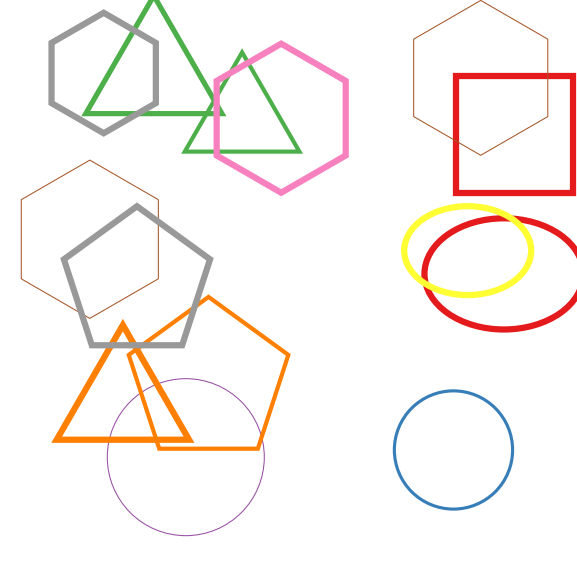[{"shape": "oval", "thickness": 3, "radius": 0.69, "center": [0.873, 0.525]}, {"shape": "square", "thickness": 3, "radius": 0.51, "center": [0.891, 0.766]}, {"shape": "circle", "thickness": 1.5, "radius": 0.51, "center": [0.785, 0.22]}, {"shape": "triangle", "thickness": 2, "radius": 0.57, "center": [0.419, 0.794]}, {"shape": "triangle", "thickness": 2.5, "radius": 0.68, "center": [0.266, 0.87]}, {"shape": "circle", "thickness": 0.5, "radius": 0.68, "center": [0.322, 0.208]}, {"shape": "pentagon", "thickness": 2, "radius": 0.73, "center": [0.361, 0.34]}, {"shape": "triangle", "thickness": 3, "radius": 0.66, "center": [0.213, 0.304]}, {"shape": "oval", "thickness": 3, "radius": 0.55, "center": [0.81, 0.565]}, {"shape": "hexagon", "thickness": 0.5, "radius": 0.67, "center": [0.832, 0.864]}, {"shape": "hexagon", "thickness": 0.5, "radius": 0.69, "center": [0.156, 0.585]}, {"shape": "hexagon", "thickness": 3, "radius": 0.65, "center": [0.487, 0.794]}, {"shape": "pentagon", "thickness": 3, "radius": 0.67, "center": [0.237, 0.509]}, {"shape": "hexagon", "thickness": 3, "radius": 0.52, "center": [0.18, 0.873]}]